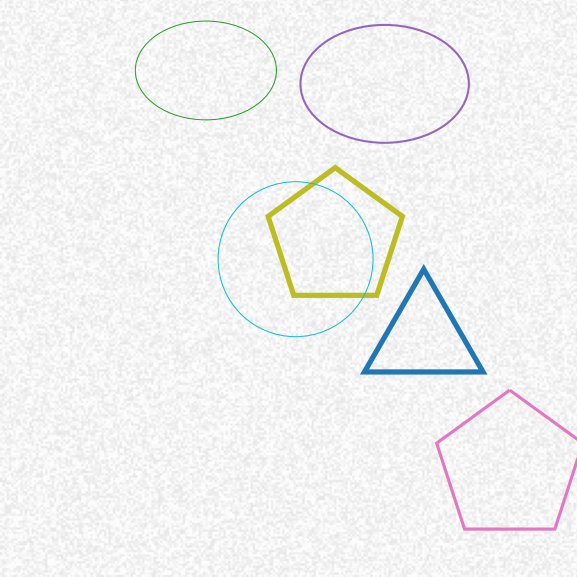[{"shape": "triangle", "thickness": 2.5, "radius": 0.59, "center": [0.734, 0.414]}, {"shape": "oval", "thickness": 0.5, "radius": 0.61, "center": [0.357, 0.877]}, {"shape": "oval", "thickness": 1, "radius": 0.73, "center": [0.666, 0.854]}, {"shape": "pentagon", "thickness": 1.5, "radius": 0.67, "center": [0.883, 0.191]}, {"shape": "pentagon", "thickness": 2.5, "radius": 0.61, "center": [0.581, 0.587]}, {"shape": "circle", "thickness": 0.5, "radius": 0.67, "center": [0.512, 0.55]}]